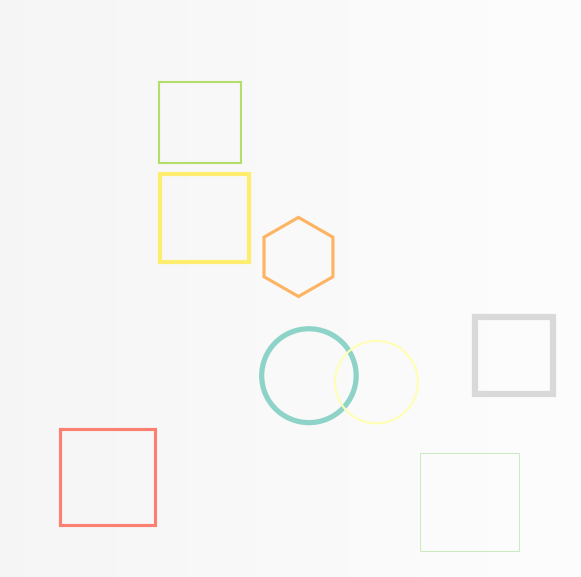[{"shape": "circle", "thickness": 2.5, "radius": 0.41, "center": [0.531, 0.349]}, {"shape": "circle", "thickness": 1, "radius": 0.36, "center": [0.648, 0.337]}, {"shape": "square", "thickness": 1.5, "radius": 0.41, "center": [0.185, 0.173]}, {"shape": "hexagon", "thickness": 1.5, "radius": 0.34, "center": [0.514, 0.554]}, {"shape": "square", "thickness": 1, "radius": 0.35, "center": [0.344, 0.787]}, {"shape": "square", "thickness": 3, "radius": 0.33, "center": [0.884, 0.383]}, {"shape": "square", "thickness": 0.5, "radius": 0.42, "center": [0.808, 0.13]}, {"shape": "square", "thickness": 2, "radius": 0.38, "center": [0.352, 0.622]}]